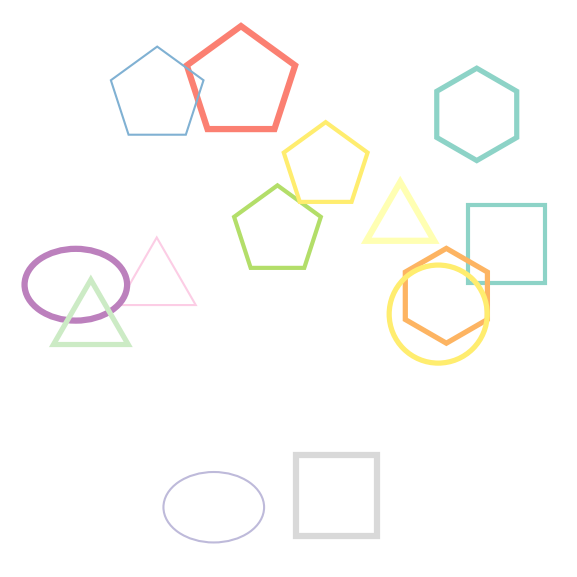[{"shape": "hexagon", "thickness": 2.5, "radius": 0.4, "center": [0.826, 0.801]}, {"shape": "square", "thickness": 2, "radius": 0.33, "center": [0.877, 0.577]}, {"shape": "triangle", "thickness": 3, "radius": 0.34, "center": [0.693, 0.616]}, {"shape": "oval", "thickness": 1, "radius": 0.44, "center": [0.37, 0.121]}, {"shape": "pentagon", "thickness": 3, "radius": 0.49, "center": [0.417, 0.855]}, {"shape": "pentagon", "thickness": 1, "radius": 0.42, "center": [0.272, 0.834]}, {"shape": "hexagon", "thickness": 2.5, "radius": 0.41, "center": [0.773, 0.487]}, {"shape": "pentagon", "thickness": 2, "radius": 0.39, "center": [0.48, 0.599]}, {"shape": "triangle", "thickness": 1, "radius": 0.39, "center": [0.271, 0.51]}, {"shape": "square", "thickness": 3, "radius": 0.35, "center": [0.582, 0.141]}, {"shape": "oval", "thickness": 3, "radius": 0.44, "center": [0.131, 0.506]}, {"shape": "triangle", "thickness": 2.5, "radius": 0.37, "center": [0.157, 0.44]}, {"shape": "circle", "thickness": 2.5, "radius": 0.42, "center": [0.759, 0.455]}, {"shape": "pentagon", "thickness": 2, "radius": 0.38, "center": [0.564, 0.711]}]